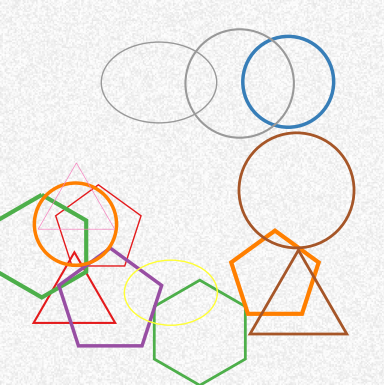[{"shape": "triangle", "thickness": 1.5, "radius": 0.61, "center": [0.193, 0.222]}, {"shape": "pentagon", "thickness": 1, "radius": 0.58, "center": [0.256, 0.403]}, {"shape": "circle", "thickness": 2.5, "radius": 0.59, "center": [0.749, 0.787]}, {"shape": "hexagon", "thickness": 2, "radius": 0.68, "center": [0.519, 0.136]}, {"shape": "hexagon", "thickness": 3, "radius": 0.67, "center": [0.109, 0.361]}, {"shape": "pentagon", "thickness": 2.5, "radius": 0.7, "center": [0.286, 0.215]}, {"shape": "pentagon", "thickness": 3, "radius": 0.6, "center": [0.714, 0.281]}, {"shape": "circle", "thickness": 2.5, "radius": 0.53, "center": [0.196, 0.418]}, {"shape": "oval", "thickness": 1, "radius": 0.6, "center": [0.444, 0.24]}, {"shape": "triangle", "thickness": 2, "radius": 0.73, "center": [0.775, 0.205]}, {"shape": "circle", "thickness": 2, "radius": 0.75, "center": [0.77, 0.506]}, {"shape": "triangle", "thickness": 0.5, "radius": 0.57, "center": [0.198, 0.462]}, {"shape": "circle", "thickness": 1.5, "radius": 0.7, "center": [0.622, 0.783]}, {"shape": "oval", "thickness": 1, "radius": 0.75, "center": [0.413, 0.786]}]